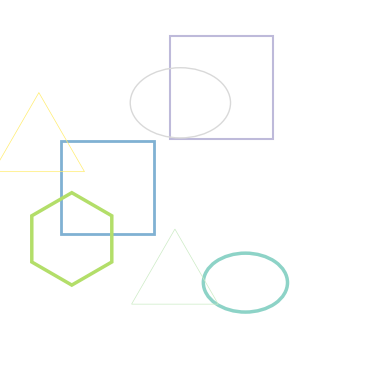[{"shape": "oval", "thickness": 2.5, "radius": 0.55, "center": [0.637, 0.266]}, {"shape": "square", "thickness": 1.5, "radius": 0.67, "center": [0.576, 0.772]}, {"shape": "square", "thickness": 2, "radius": 0.61, "center": [0.279, 0.513]}, {"shape": "hexagon", "thickness": 2.5, "radius": 0.6, "center": [0.186, 0.38]}, {"shape": "oval", "thickness": 1, "radius": 0.65, "center": [0.469, 0.733]}, {"shape": "triangle", "thickness": 0.5, "radius": 0.65, "center": [0.454, 0.275]}, {"shape": "triangle", "thickness": 0.5, "radius": 0.68, "center": [0.101, 0.623]}]